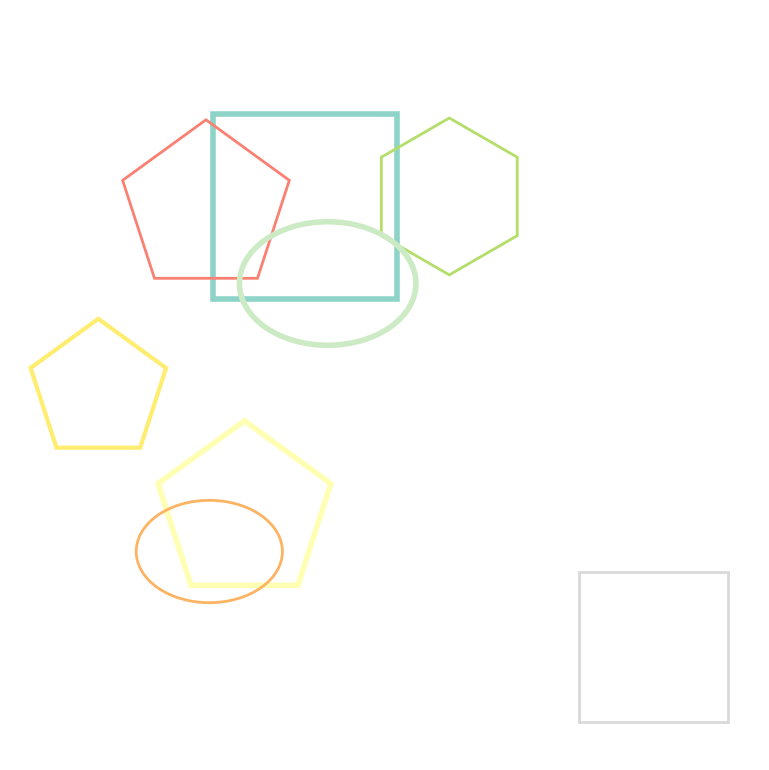[{"shape": "square", "thickness": 2, "radius": 0.6, "center": [0.396, 0.732]}, {"shape": "pentagon", "thickness": 2, "radius": 0.59, "center": [0.317, 0.335]}, {"shape": "pentagon", "thickness": 1, "radius": 0.57, "center": [0.268, 0.731]}, {"shape": "oval", "thickness": 1, "radius": 0.47, "center": [0.272, 0.284]}, {"shape": "hexagon", "thickness": 1, "radius": 0.51, "center": [0.583, 0.745]}, {"shape": "square", "thickness": 1, "radius": 0.49, "center": [0.849, 0.16]}, {"shape": "oval", "thickness": 2, "radius": 0.57, "center": [0.426, 0.632]}, {"shape": "pentagon", "thickness": 1.5, "radius": 0.46, "center": [0.128, 0.493]}]